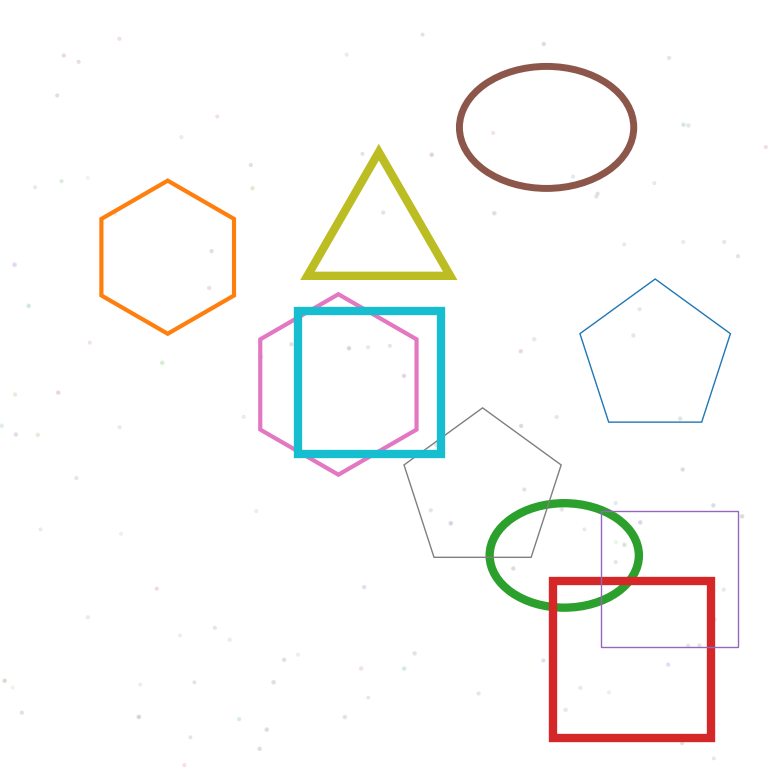[{"shape": "pentagon", "thickness": 0.5, "radius": 0.51, "center": [0.851, 0.535]}, {"shape": "hexagon", "thickness": 1.5, "radius": 0.5, "center": [0.218, 0.666]}, {"shape": "oval", "thickness": 3, "radius": 0.48, "center": [0.733, 0.279]}, {"shape": "square", "thickness": 3, "radius": 0.51, "center": [0.821, 0.143]}, {"shape": "square", "thickness": 0.5, "radius": 0.44, "center": [0.869, 0.248]}, {"shape": "oval", "thickness": 2.5, "radius": 0.57, "center": [0.71, 0.835]}, {"shape": "hexagon", "thickness": 1.5, "radius": 0.59, "center": [0.439, 0.501]}, {"shape": "pentagon", "thickness": 0.5, "radius": 0.54, "center": [0.627, 0.363]}, {"shape": "triangle", "thickness": 3, "radius": 0.54, "center": [0.492, 0.695]}, {"shape": "square", "thickness": 3, "radius": 0.47, "center": [0.48, 0.503]}]